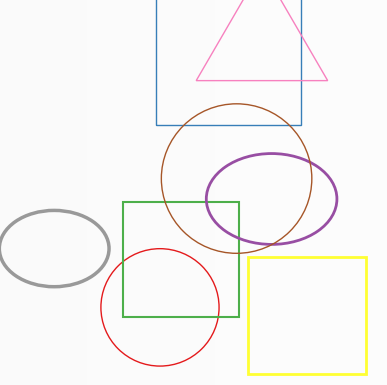[{"shape": "circle", "thickness": 1, "radius": 0.76, "center": [0.413, 0.202]}, {"shape": "square", "thickness": 1, "radius": 0.93, "center": [0.589, 0.863]}, {"shape": "square", "thickness": 1.5, "radius": 0.75, "center": [0.468, 0.326]}, {"shape": "oval", "thickness": 2, "radius": 0.84, "center": [0.701, 0.483]}, {"shape": "square", "thickness": 2, "radius": 0.76, "center": [0.792, 0.18]}, {"shape": "circle", "thickness": 1, "radius": 0.97, "center": [0.611, 0.536]}, {"shape": "triangle", "thickness": 1, "radius": 0.98, "center": [0.676, 0.889]}, {"shape": "oval", "thickness": 2.5, "radius": 0.71, "center": [0.14, 0.354]}]